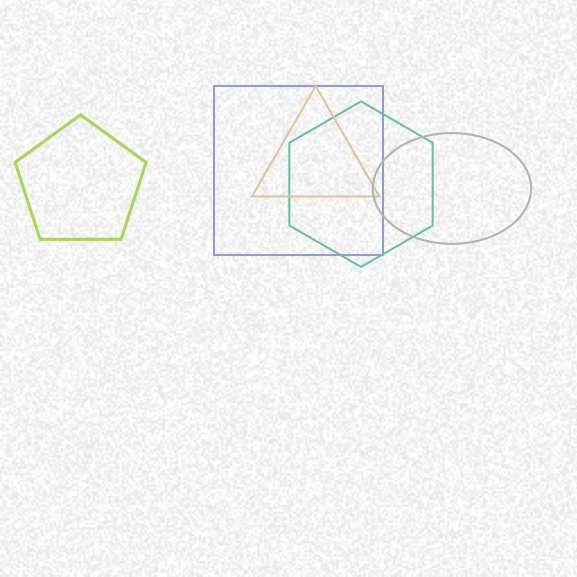[{"shape": "hexagon", "thickness": 1, "radius": 0.72, "center": [0.625, 0.68]}, {"shape": "square", "thickness": 1, "radius": 0.73, "center": [0.518, 0.704]}, {"shape": "pentagon", "thickness": 1.5, "radius": 0.6, "center": [0.14, 0.681]}, {"shape": "triangle", "thickness": 1, "radius": 0.64, "center": [0.547, 0.723]}, {"shape": "oval", "thickness": 1, "radius": 0.69, "center": [0.783, 0.673]}]